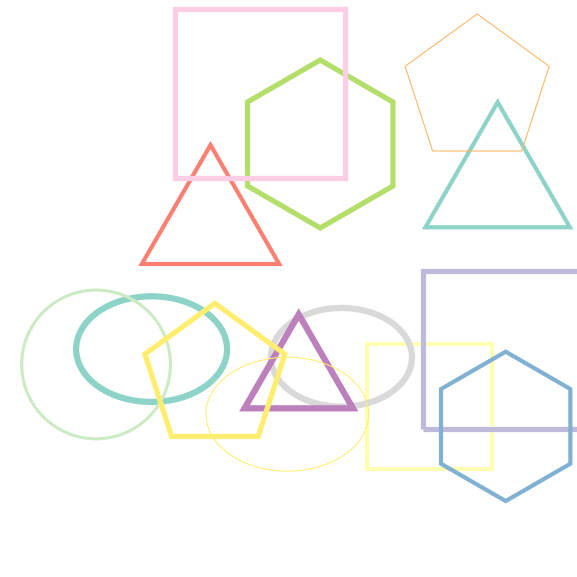[{"shape": "triangle", "thickness": 2, "radius": 0.72, "center": [0.862, 0.678]}, {"shape": "oval", "thickness": 3, "radius": 0.65, "center": [0.262, 0.395]}, {"shape": "square", "thickness": 2, "radius": 0.54, "center": [0.744, 0.295]}, {"shape": "square", "thickness": 2.5, "radius": 0.68, "center": [0.869, 0.393]}, {"shape": "triangle", "thickness": 2, "radius": 0.69, "center": [0.364, 0.611]}, {"shape": "hexagon", "thickness": 2, "radius": 0.65, "center": [0.876, 0.261]}, {"shape": "pentagon", "thickness": 0.5, "radius": 0.66, "center": [0.826, 0.844]}, {"shape": "hexagon", "thickness": 2.5, "radius": 0.73, "center": [0.555, 0.75]}, {"shape": "square", "thickness": 2.5, "radius": 0.73, "center": [0.45, 0.837]}, {"shape": "oval", "thickness": 3, "radius": 0.61, "center": [0.591, 0.38]}, {"shape": "triangle", "thickness": 3, "radius": 0.54, "center": [0.517, 0.346]}, {"shape": "circle", "thickness": 1.5, "radius": 0.64, "center": [0.166, 0.368]}, {"shape": "oval", "thickness": 0.5, "radius": 0.7, "center": [0.498, 0.282]}, {"shape": "pentagon", "thickness": 2.5, "radius": 0.64, "center": [0.372, 0.346]}]